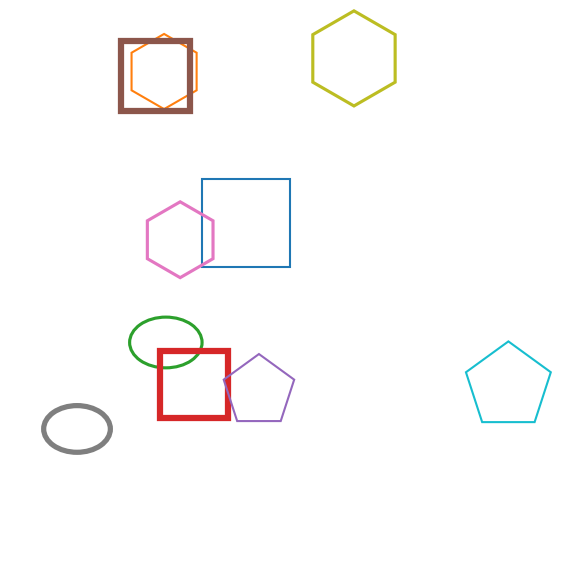[{"shape": "square", "thickness": 1, "radius": 0.38, "center": [0.426, 0.613]}, {"shape": "hexagon", "thickness": 1, "radius": 0.33, "center": [0.284, 0.875]}, {"shape": "oval", "thickness": 1.5, "radius": 0.31, "center": [0.287, 0.406]}, {"shape": "square", "thickness": 3, "radius": 0.29, "center": [0.336, 0.333]}, {"shape": "pentagon", "thickness": 1, "radius": 0.32, "center": [0.448, 0.322]}, {"shape": "square", "thickness": 3, "radius": 0.3, "center": [0.269, 0.868]}, {"shape": "hexagon", "thickness": 1.5, "radius": 0.33, "center": [0.312, 0.584]}, {"shape": "oval", "thickness": 2.5, "radius": 0.29, "center": [0.133, 0.256]}, {"shape": "hexagon", "thickness": 1.5, "radius": 0.41, "center": [0.613, 0.898]}, {"shape": "pentagon", "thickness": 1, "radius": 0.39, "center": [0.88, 0.331]}]